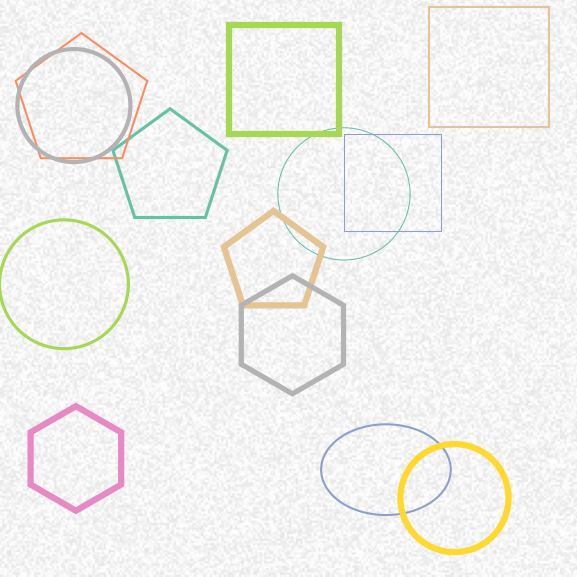[{"shape": "pentagon", "thickness": 1.5, "radius": 0.52, "center": [0.294, 0.707]}, {"shape": "circle", "thickness": 0.5, "radius": 0.57, "center": [0.596, 0.663]}, {"shape": "pentagon", "thickness": 1, "radius": 0.6, "center": [0.141, 0.822]}, {"shape": "oval", "thickness": 1, "radius": 0.56, "center": [0.668, 0.186]}, {"shape": "square", "thickness": 0.5, "radius": 0.42, "center": [0.68, 0.683]}, {"shape": "hexagon", "thickness": 3, "radius": 0.45, "center": [0.131, 0.205]}, {"shape": "circle", "thickness": 1.5, "radius": 0.56, "center": [0.111, 0.507]}, {"shape": "square", "thickness": 3, "radius": 0.47, "center": [0.492, 0.861]}, {"shape": "circle", "thickness": 3, "radius": 0.47, "center": [0.787, 0.137]}, {"shape": "square", "thickness": 1, "radius": 0.52, "center": [0.847, 0.883]}, {"shape": "pentagon", "thickness": 3, "radius": 0.45, "center": [0.474, 0.544]}, {"shape": "hexagon", "thickness": 2.5, "radius": 0.51, "center": [0.506, 0.419]}, {"shape": "circle", "thickness": 2, "radius": 0.49, "center": [0.128, 0.816]}]